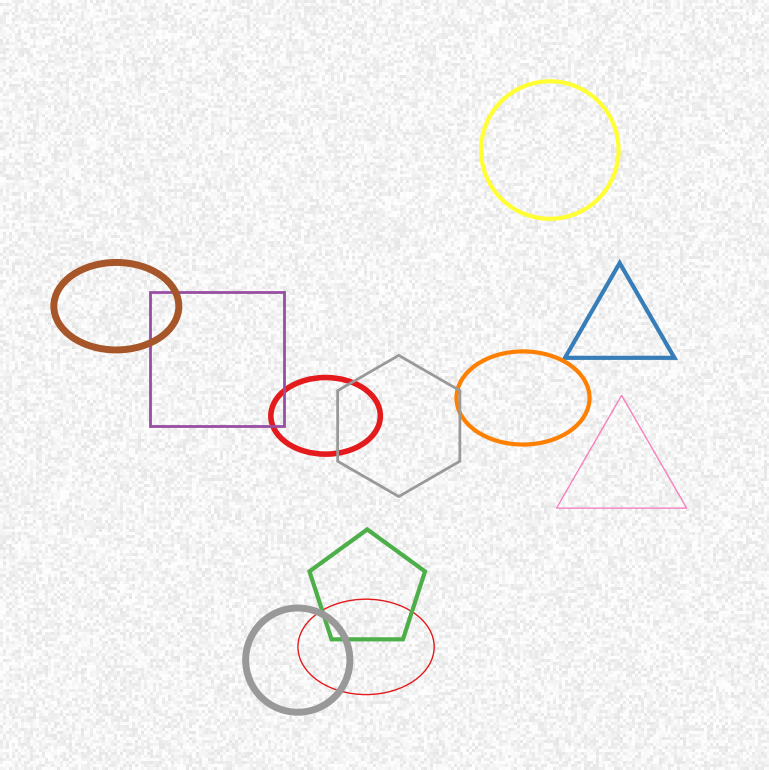[{"shape": "oval", "thickness": 2, "radius": 0.36, "center": [0.423, 0.46]}, {"shape": "oval", "thickness": 0.5, "radius": 0.44, "center": [0.475, 0.16]}, {"shape": "triangle", "thickness": 1.5, "radius": 0.41, "center": [0.805, 0.576]}, {"shape": "pentagon", "thickness": 1.5, "radius": 0.39, "center": [0.477, 0.234]}, {"shape": "square", "thickness": 1, "radius": 0.44, "center": [0.282, 0.534]}, {"shape": "oval", "thickness": 1.5, "radius": 0.43, "center": [0.679, 0.483]}, {"shape": "circle", "thickness": 1.5, "radius": 0.45, "center": [0.714, 0.805]}, {"shape": "oval", "thickness": 2.5, "radius": 0.41, "center": [0.151, 0.602]}, {"shape": "triangle", "thickness": 0.5, "radius": 0.49, "center": [0.807, 0.389]}, {"shape": "hexagon", "thickness": 1, "radius": 0.46, "center": [0.518, 0.447]}, {"shape": "circle", "thickness": 2.5, "radius": 0.34, "center": [0.387, 0.143]}]